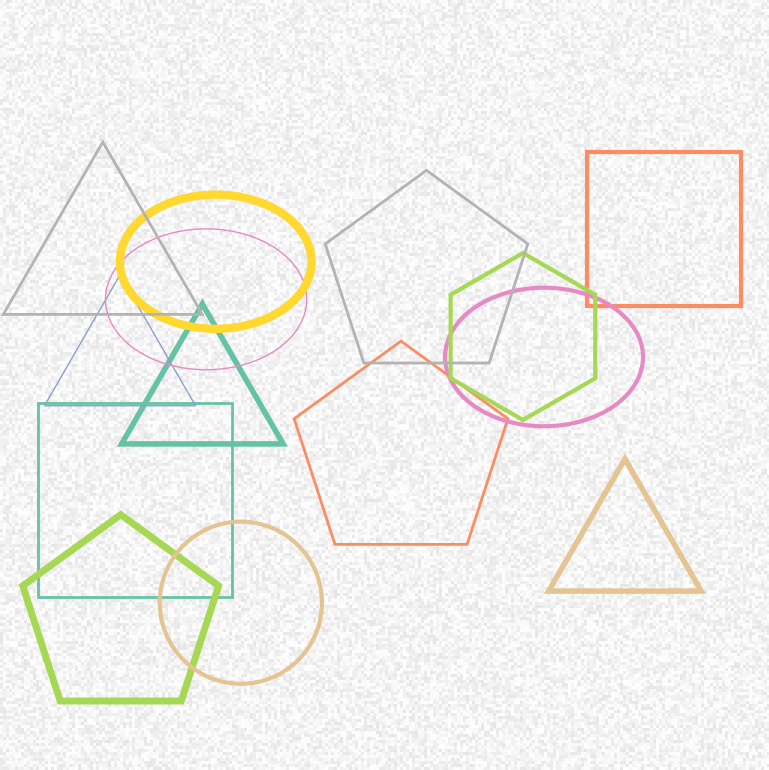[{"shape": "triangle", "thickness": 2, "radius": 0.61, "center": [0.263, 0.484]}, {"shape": "square", "thickness": 1, "radius": 0.63, "center": [0.175, 0.351]}, {"shape": "pentagon", "thickness": 1, "radius": 0.73, "center": [0.521, 0.411]}, {"shape": "square", "thickness": 1.5, "radius": 0.5, "center": [0.863, 0.703]}, {"shape": "triangle", "thickness": 0.5, "radius": 0.57, "center": [0.156, 0.53]}, {"shape": "oval", "thickness": 0.5, "radius": 0.65, "center": [0.268, 0.611]}, {"shape": "oval", "thickness": 1.5, "radius": 0.64, "center": [0.707, 0.536]}, {"shape": "pentagon", "thickness": 2.5, "radius": 0.67, "center": [0.157, 0.198]}, {"shape": "hexagon", "thickness": 1.5, "radius": 0.54, "center": [0.679, 0.563]}, {"shape": "oval", "thickness": 3, "radius": 0.62, "center": [0.28, 0.66]}, {"shape": "circle", "thickness": 1.5, "radius": 0.53, "center": [0.313, 0.217]}, {"shape": "triangle", "thickness": 2, "radius": 0.57, "center": [0.812, 0.29]}, {"shape": "triangle", "thickness": 1, "radius": 0.75, "center": [0.134, 0.666]}, {"shape": "pentagon", "thickness": 1, "radius": 0.69, "center": [0.554, 0.64]}]